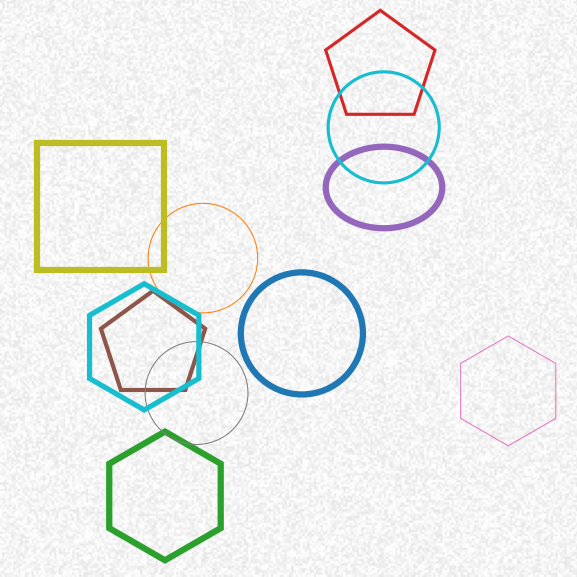[{"shape": "circle", "thickness": 3, "radius": 0.53, "center": [0.523, 0.422]}, {"shape": "circle", "thickness": 0.5, "radius": 0.47, "center": [0.351, 0.552]}, {"shape": "hexagon", "thickness": 3, "radius": 0.56, "center": [0.286, 0.14]}, {"shape": "pentagon", "thickness": 1.5, "radius": 0.5, "center": [0.659, 0.882]}, {"shape": "oval", "thickness": 3, "radius": 0.5, "center": [0.665, 0.675]}, {"shape": "pentagon", "thickness": 2, "radius": 0.47, "center": [0.265, 0.401]}, {"shape": "hexagon", "thickness": 0.5, "radius": 0.48, "center": [0.88, 0.322]}, {"shape": "circle", "thickness": 0.5, "radius": 0.45, "center": [0.34, 0.319]}, {"shape": "square", "thickness": 3, "radius": 0.55, "center": [0.174, 0.642]}, {"shape": "circle", "thickness": 1.5, "radius": 0.48, "center": [0.664, 0.779]}, {"shape": "hexagon", "thickness": 2.5, "radius": 0.55, "center": [0.25, 0.399]}]